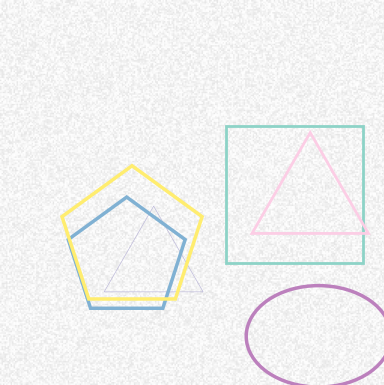[{"shape": "square", "thickness": 2, "radius": 0.89, "center": [0.765, 0.495]}, {"shape": "triangle", "thickness": 0.5, "radius": 0.74, "center": [0.399, 0.316]}, {"shape": "pentagon", "thickness": 2.5, "radius": 0.8, "center": [0.329, 0.328]}, {"shape": "triangle", "thickness": 2, "radius": 0.87, "center": [0.806, 0.481]}, {"shape": "oval", "thickness": 2.5, "radius": 0.94, "center": [0.828, 0.126]}, {"shape": "pentagon", "thickness": 2.5, "radius": 0.96, "center": [0.343, 0.378]}]